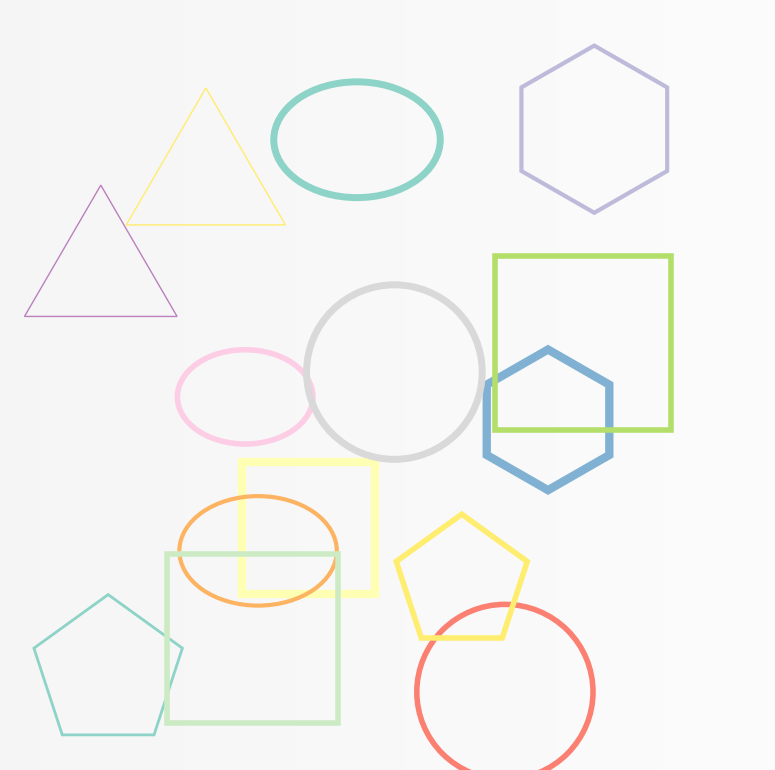[{"shape": "oval", "thickness": 2.5, "radius": 0.54, "center": [0.461, 0.819]}, {"shape": "pentagon", "thickness": 1, "radius": 0.5, "center": [0.14, 0.127]}, {"shape": "square", "thickness": 3, "radius": 0.43, "center": [0.398, 0.314]}, {"shape": "hexagon", "thickness": 1.5, "radius": 0.54, "center": [0.767, 0.832]}, {"shape": "circle", "thickness": 2, "radius": 0.57, "center": [0.652, 0.101]}, {"shape": "hexagon", "thickness": 3, "radius": 0.46, "center": [0.707, 0.455]}, {"shape": "oval", "thickness": 1.5, "radius": 0.51, "center": [0.333, 0.285]}, {"shape": "square", "thickness": 2, "radius": 0.57, "center": [0.753, 0.554]}, {"shape": "oval", "thickness": 2, "radius": 0.44, "center": [0.316, 0.485]}, {"shape": "circle", "thickness": 2.5, "radius": 0.57, "center": [0.509, 0.517]}, {"shape": "triangle", "thickness": 0.5, "radius": 0.57, "center": [0.13, 0.646]}, {"shape": "square", "thickness": 2, "radius": 0.55, "center": [0.326, 0.171]}, {"shape": "triangle", "thickness": 0.5, "radius": 0.59, "center": [0.266, 0.767]}, {"shape": "pentagon", "thickness": 2, "radius": 0.44, "center": [0.596, 0.243]}]